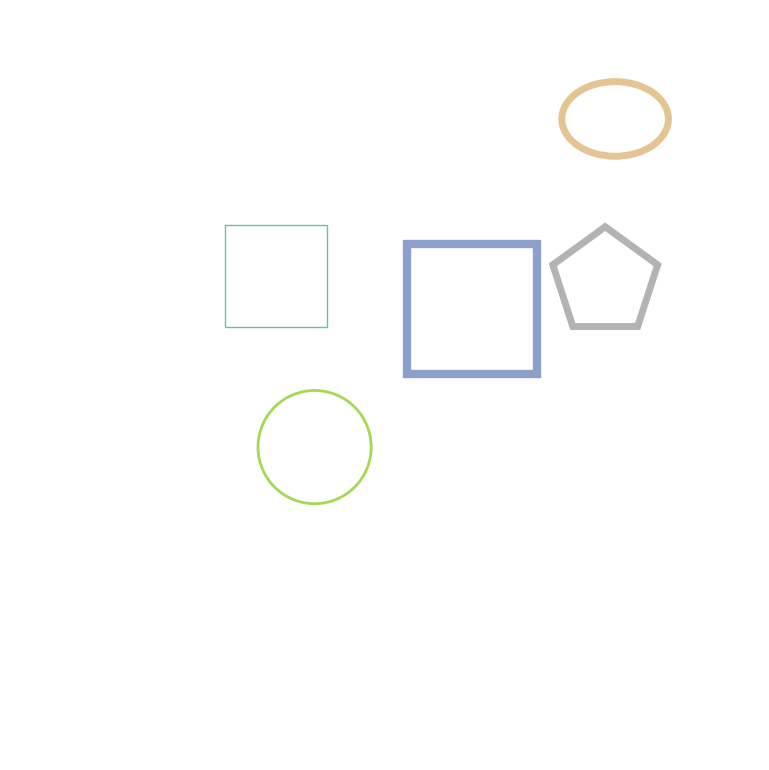[{"shape": "square", "thickness": 0.5, "radius": 0.33, "center": [0.359, 0.642]}, {"shape": "square", "thickness": 3, "radius": 0.42, "center": [0.613, 0.599]}, {"shape": "circle", "thickness": 1, "radius": 0.37, "center": [0.409, 0.419]}, {"shape": "oval", "thickness": 2.5, "radius": 0.35, "center": [0.799, 0.846]}, {"shape": "pentagon", "thickness": 2.5, "radius": 0.36, "center": [0.786, 0.634]}]